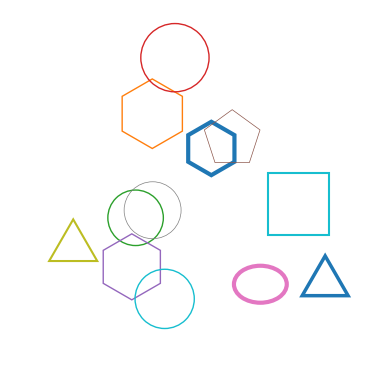[{"shape": "hexagon", "thickness": 3, "radius": 0.35, "center": [0.549, 0.614]}, {"shape": "triangle", "thickness": 2.5, "radius": 0.34, "center": [0.845, 0.266]}, {"shape": "hexagon", "thickness": 1, "radius": 0.45, "center": [0.396, 0.705]}, {"shape": "circle", "thickness": 1, "radius": 0.36, "center": [0.352, 0.434]}, {"shape": "circle", "thickness": 1, "radius": 0.44, "center": [0.454, 0.85]}, {"shape": "hexagon", "thickness": 1, "radius": 0.43, "center": [0.342, 0.307]}, {"shape": "pentagon", "thickness": 0.5, "radius": 0.38, "center": [0.603, 0.639]}, {"shape": "oval", "thickness": 3, "radius": 0.34, "center": [0.676, 0.262]}, {"shape": "circle", "thickness": 0.5, "radius": 0.37, "center": [0.396, 0.454]}, {"shape": "triangle", "thickness": 1.5, "radius": 0.36, "center": [0.19, 0.358]}, {"shape": "square", "thickness": 1.5, "radius": 0.4, "center": [0.774, 0.47]}, {"shape": "circle", "thickness": 1, "radius": 0.38, "center": [0.428, 0.224]}]